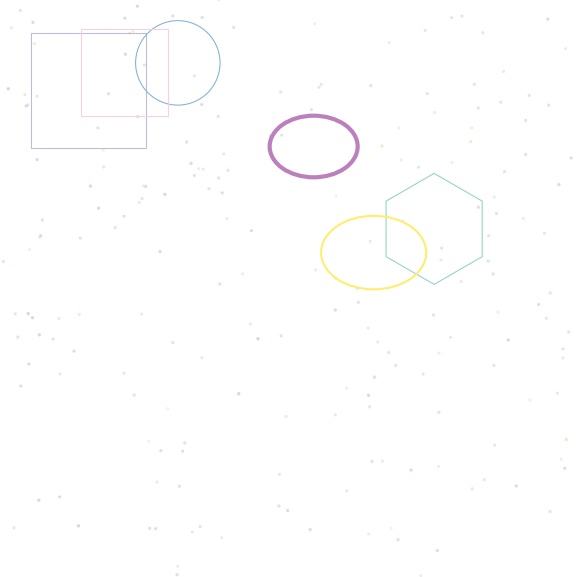[{"shape": "hexagon", "thickness": 0.5, "radius": 0.48, "center": [0.752, 0.603]}, {"shape": "square", "thickness": 0.5, "radius": 0.5, "center": [0.154, 0.842]}, {"shape": "circle", "thickness": 0.5, "radius": 0.37, "center": [0.308, 0.89]}, {"shape": "square", "thickness": 0.5, "radius": 0.38, "center": [0.216, 0.873]}, {"shape": "oval", "thickness": 2, "radius": 0.38, "center": [0.543, 0.745]}, {"shape": "oval", "thickness": 1, "radius": 0.45, "center": [0.647, 0.562]}]